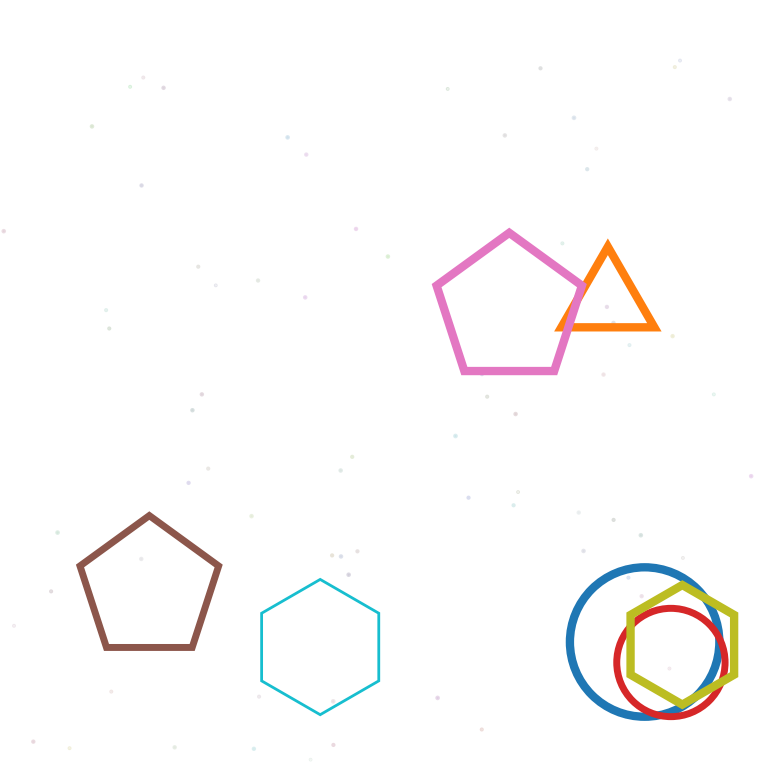[{"shape": "circle", "thickness": 3, "radius": 0.49, "center": [0.837, 0.166]}, {"shape": "triangle", "thickness": 3, "radius": 0.35, "center": [0.789, 0.61]}, {"shape": "circle", "thickness": 2.5, "radius": 0.35, "center": [0.871, 0.14]}, {"shape": "pentagon", "thickness": 2.5, "radius": 0.47, "center": [0.194, 0.236]}, {"shape": "pentagon", "thickness": 3, "radius": 0.5, "center": [0.661, 0.598]}, {"shape": "hexagon", "thickness": 3, "radius": 0.39, "center": [0.886, 0.163]}, {"shape": "hexagon", "thickness": 1, "radius": 0.44, "center": [0.416, 0.16]}]